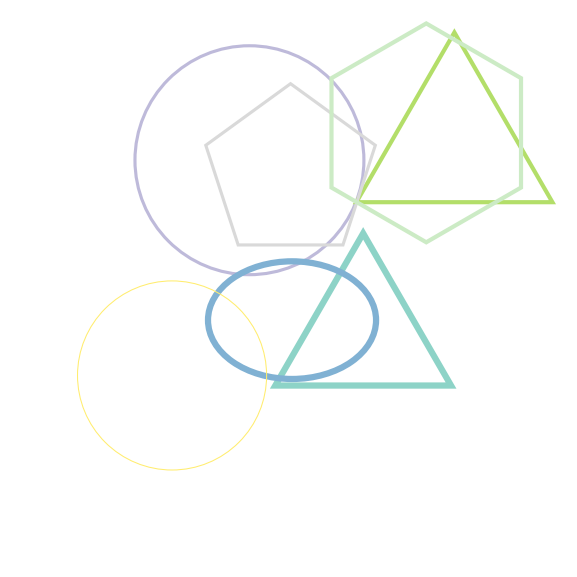[{"shape": "triangle", "thickness": 3, "radius": 0.88, "center": [0.629, 0.419]}, {"shape": "circle", "thickness": 1.5, "radius": 0.99, "center": [0.432, 0.722]}, {"shape": "oval", "thickness": 3, "radius": 0.73, "center": [0.506, 0.445]}, {"shape": "triangle", "thickness": 2, "radius": 0.98, "center": [0.787, 0.747]}, {"shape": "pentagon", "thickness": 1.5, "radius": 0.77, "center": [0.503, 0.7]}, {"shape": "hexagon", "thickness": 2, "radius": 0.95, "center": [0.738, 0.769]}, {"shape": "circle", "thickness": 0.5, "radius": 0.82, "center": [0.298, 0.349]}]